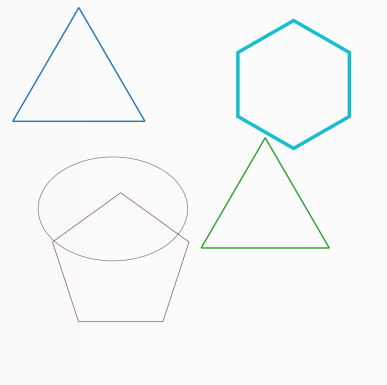[{"shape": "triangle", "thickness": 1, "radius": 0.98, "center": [0.203, 0.783]}, {"shape": "triangle", "thickness": 1, "radius": 0.95, "center": [0.684, 0.451]}, {"shape": "pentagon", "thickness": 0.5, "radius": 0.93, "center": [0.312, 0.314]}, {"shape": "oval", "thickness": 0.5, "radius": 0.96, "center": [0.291, 0.457]}, {"shape": "hexagon", "thickness": 2.5, "radius": 0.83, "center": [0.758, 0.781]}]